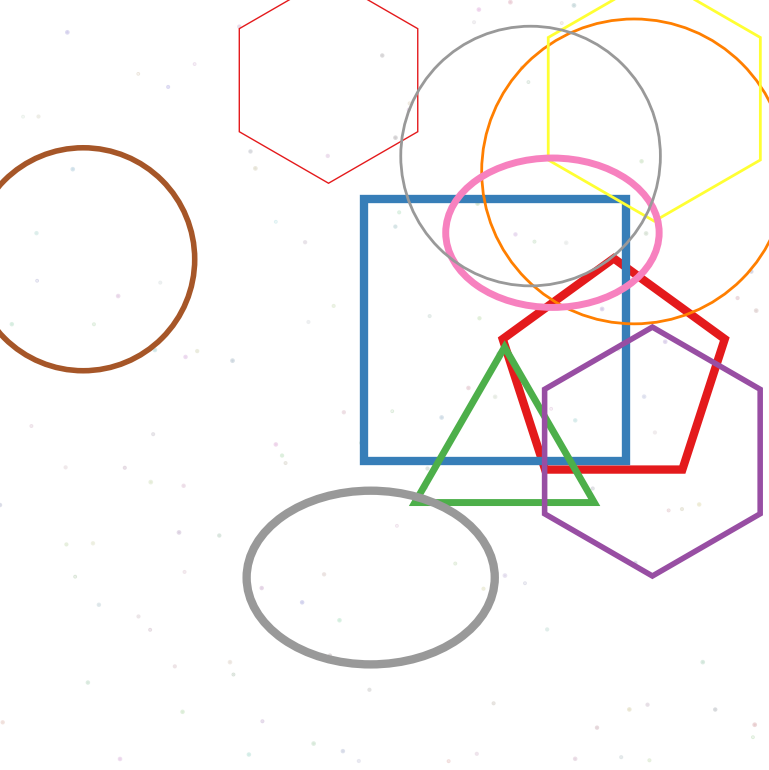[{"shape": "pentagon", "thickness": 3, "radius": 0.76, "center": [0.797, 0.513]}, {"shape": "hexagon", "thickness": 0.5, "radius": 0.67, "center": [0.427, 0.896]}, {"shape": "square", "thickness": 3, "radius": 0.85, "center": [0.643, 0.571]}, {"shape": "triangle", "thickness": 2.5, "radius": 0.67, "center": [0.655, 0.415]}, {"shape": "hexagon", "thickness": 2, "radius": 0.81, "center": [0.847, 0.414]}, {"shape": "circle", "thickness": 1, "radius": 0.99, "center": [0.824, 0.777]}, {"shape": "hexagon", "thickness": 1, "radius": 0.8, "center": [0.85, 0.872]}, {"shape": "circle", "thickness": 2, "radius": 0.72, "center": [0.108, 0.663]}, {"shape": "oval", "thickness": 2.5, "radius": 0.69, "center": [0.717, 0.698]}, {"shape": "oval", "thickness": 3, "radius": 0.81, "center": [0.481, 0.25]}, {"shape": "circle", "thickness": 1, "radius": 0.84, "center": [0.689, 0.797]}]